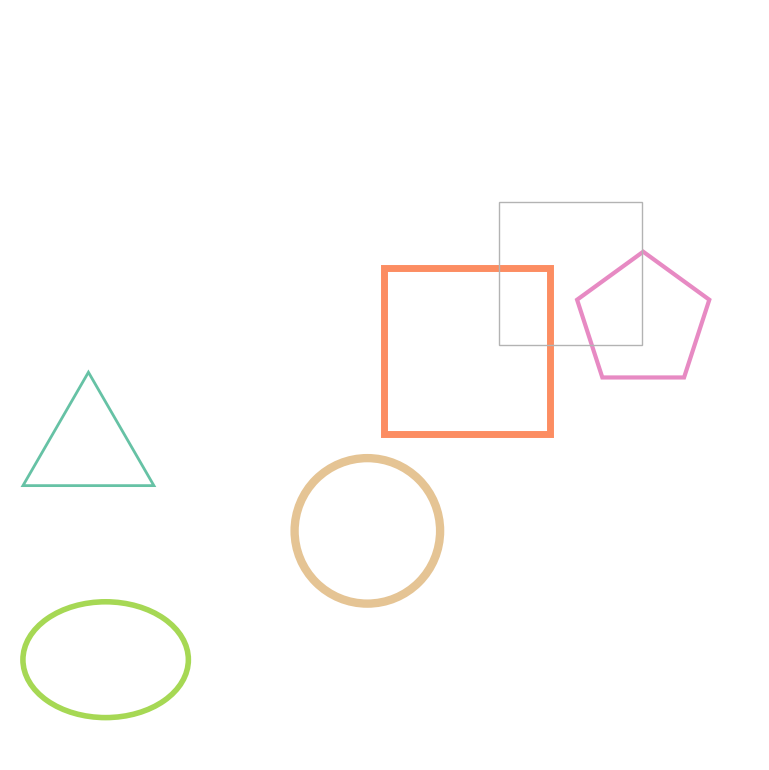[{"shape": "triangle", "thickness": 1, "radius": 0.49, "center": [0.115, 0.418]}, {"shape": "square", "thickness": 2.5, "radius": 0.54, "center": [0.606, 0.544]}, {"shape": "pentagon", "thickness": 1.5, "radius": 0.45, "center": [0.835, 0.583]}, {"shape": "oval", "thickness": 2, "radius": 0.54, "center": [0.137, 0.143]}, {"shape": "circle", "thickness": 3, "radius": 0.47, "center": [0.477, 0.311]}, {"shape": "square", "thickness": 0.5, "radius": 0.46, "center": [0.741, 0.645]}]